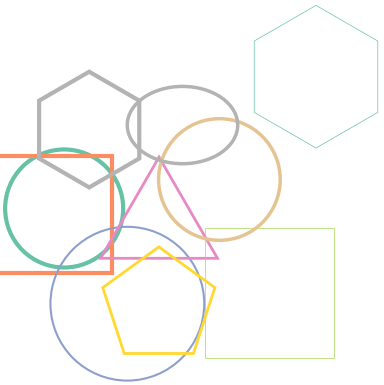[{"shape": "circle", "thickness": 3, "radius": 0.77, "center": [0.167, 0.459]}, {"shape": "hexagon", "thickness": 0.5, "radius": 0.93, "center": [0.821, 0.801]}, {"shape": "square", "thickness": 3, "radius": 0.76, "center": [0.139, 0.443]}, {"shape": "circle", "thickness": 1.5, "radius": 1.0, "center": [0.331, 0.211]}, {"shape": "triangle", "thickness": 2, "radius": 0.88, "center": [0.413, 0.417]}, {"shape": "square", "thickness": 0.5, "radius": 0.84, "center": [0.7, 0.239]}, {"shape": "pentagon", "thickness": 2, "radius": 0.77, "center": [0.413, 0.206]}, {"shape": "circle", "thickness": 2.5, "radius": 0.79, "center": [0.57, 0.534]}, {"shape": "oval", "thickness": 2.5, "radius": 0.72, "center": [0.474, 0.675]}, {"shape": "hexagon", "thickness": 3, "radius": 0.75, "center": [0.232, 0.663]}]